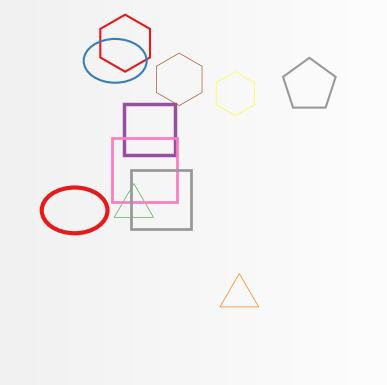[{"shape": "hexagon", "thickness": 1.5, "radius": 0.37, "center": [0.323, 0.888]}, {"shape": "oval", "thickness": 3, "radius": 0.42, "center": [0.193, 0.454]}, {"shape": "oval", "thickness": 1.5, "radius": 0.41, "center": [0.297, 0.842]}, {"shape": "triangle", "thickness": 0.5, "radius": 0.29, "center": [0.345, 0.465]}, {"shape": "square", "thickness": 2.5, "radius": 0.33, "center": [0.385, 0.664]}, {"shape": "triangle", "thickness": 0.5, "radius": 0.29, "center": [0.618, 0.232]}, {"shape": "hexagon", "thickness": 0.5, "radius": 0.29, "center": [0.607, 0.757]}, {"shape": "hexagon", "thickness": 0.5, "radius": 0.34, "center": [0.462, 0.794]}, {"shape": "square", "thickness": 2, "radius": 0.41, "center": [0.373, 0.559]}, {"shape": "pentagon", "thickness": 1.5, "radius": 0.36, "center": [0.798, 0.778]}, {"shape": "square", "thickness": 2, "radius": 0.38, "center": [0.416, 0.481]}]